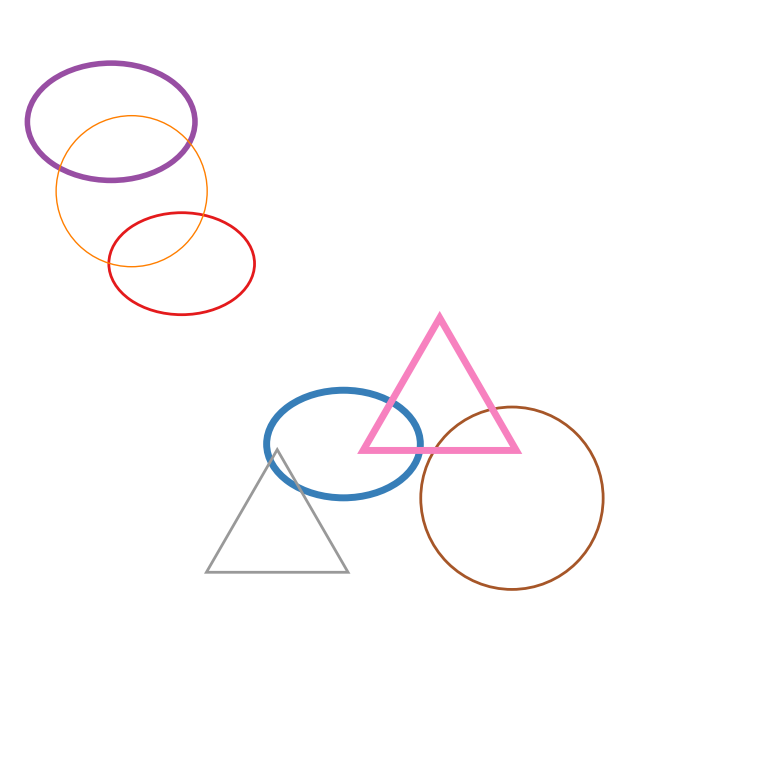[{"shape": "oval", "thickness": 1, "radius": 0.47, "center": [0.236, 0.658]}, {"shape": "oval", "thickness": 2.5, "radius": 0.5, "center": [0.446, 0.423]}, {"shape": "oval", "thickness": 2, "radius": 0.54, "center": [0.144, 0.842]}, {"shape": "circle", "thickness": 0.5, "radius": 0.49, "center": [0.171, 0.752]}, {"shape": "circle", "thickness": 1, "radius": 0.59, "center": [0.665, 0.353]}, {"shape": "triangle", "thickness": 2.5, "radius": 0.57, "center": [0.571, 0.472]}, {"shape": "triangle", "thickness": 1, "radius": 0.53, "center": [0.36, 0.31]}]